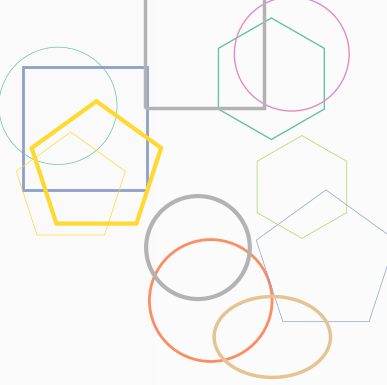[{"shape": "circle", "thickness": 0.5, "radius": 0.76, "center": [0.15, 0.725]}, {"shape": "hexagon", "thickness": 1, "radius": 0.79, "center": [0.7, 0.796]}, {"shape": "circle", "thickness": 2, "radius": 0.79, "center": [0.544, 0.219]}, {"shape": "pentagon", "thickness": 0.5, "radius": 0.95, "center": [0.841, 0.318]}, {"shape": "square", "thickness": 2, "radius": 0.8, "center": [0.218, 0.666]}, {"shape": "circle", "thickness": 1, "radius": 0.74, "center": [0.753, 0.86]}, {"shape": "hexagon", "thickness": 0.5, "radius": 0.67, "center": [0.779, 0.514]}, {"shape": "pentagon", "thickness": 3, "radius": 0.88, "center": [0.249, 0.561]}, {"shape": "pentagon", "thickness": 0.5, "radius": 0.74, "center": [0.183, 0.509]}, {"shape": "oval", "thickness": 2.5, "radius": 0.75, "center": [0.703, 0.125]}, {"shape": "circle", "thickness": 3, "radius": 0.67, "center": [0.511, 0.357]}, {"shape": "square", "thickness": 2.5, "radius": 0.77, "center": [0.528, 0.872]}]